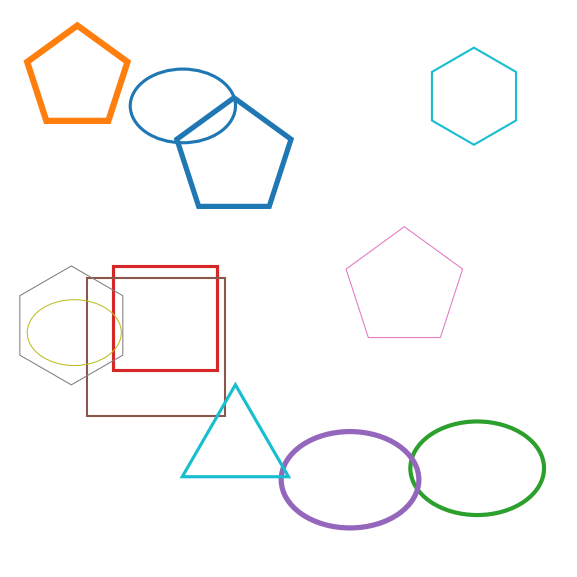[{"shape": "oval", "thickness": 1.5, "radius": 0.46, "center": [0.317, 0.816]}, {"shape": "pentagon", "thickness": 2.5, "radius": 0.52, "center": [0.405, 0.726]}, {"shape": "pentagon", "thickness": 3, "radius": 0.46, "center": [0.134, 0.864]}, {"shape": "oval", "thickness": 2, "radius": 0.58, "center": [0.826, 0.188]}, {"shape": "square", "thickness": 1.5, "radius": 0.45, "center": [0.285, 0.449]}, {"shape": "oval", "thickness": 2.5, "radius": 0.6, "center": [0.606, 0.168]}, {"shape": "square", "thickness": 1, "radius": 0.6, "center": [0.27, 0.399]}, {"shape": "pentagon", "thickness": 0.5, "radius": 0.53, "center": [0.7, 0.5]}, {"shape": "hexagon", "thickness": 0.5, "radius": 0.51, "center": [0.123, 0.436]}, {"shape": "oval", "thickness": 0.5, "radius": 0.41, "center": [0.129, 0.423]}, {"shape": "hexagon", "thickness": 1, "radius": 0.42, "center": [0.821, 0.833]}, {"shape": "triangle", "thickness": 1.5, "radius": 0.53, "center": [0.408, 0.227]}]